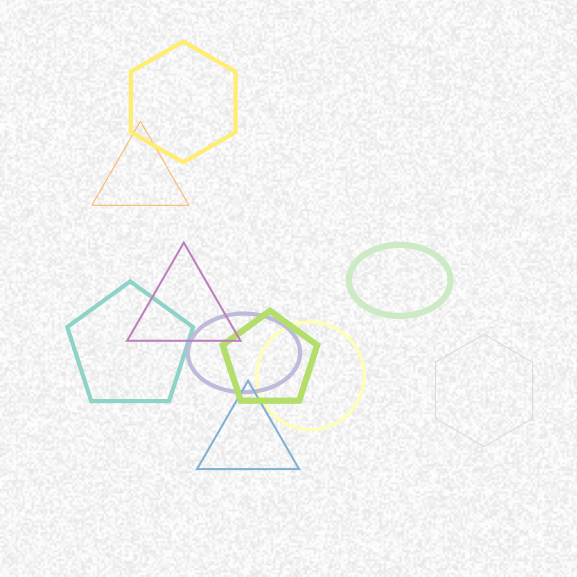[{"shape": "pentagon", "thickness": 2, "radius": 0.57, "center": [0.225, 0.397]}, {"shape": "circle", "thickness": 1.5, "radius": 0.47, "center": [0.538, 0.348]}, {"shape": "oval", "thickness": 2, "radius": 0.49, "center": [0.422, 0.388]}, {"shape": "triangle", "thickness": 1, "radius": 0.51, "center": [0.43, 0.238]}, {"shape": "triangle", "thickness": 0.5, "radius": 0.49, "center": [0.243, 0.692]}, {"shape": "pentagon", "thickness": 3, "radius": 0.43, "center": [0.467, 0.375]}, {"shape": "hexagon", "thickness": 0.5, "radius": 0.49, "center": [0.838, 0.323]}, {"shape": "triangle", "thickness": 1, "radius": 0.57, "center": [0.318, 0.466]}, {"shape": "oval", "thickness": 3, "radius": 0.44, "center": [0.692, 0.514]}, {"shape": "hexagon", "thickness": 2, "radius": 0.52, "center": [0.317, 0.823]}]